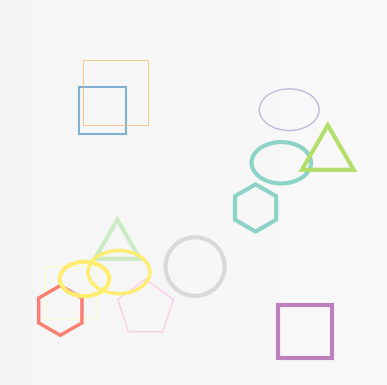[{"shape": "oval", "thickness": 3, "radius": 0.38, "center": [0.726, 0.577]}, {"shape": "hexagon", "thickness": 3, "radius": 0.31, "center": [0.66, 0.46]}, {"shape": "square", "thickness": 0.5, "radius": 0.34, "center": [0.181, 0.241]}, {"shape": "oval", "thickness": 1, "radius": 0.39, "center": [0.746, 0.715]}, {"shape": "hexagon", "thickness": 2.5, "radius": 0.32, "center": [0.156, 0.194]}, {"shape": "square", "thickness": 1.5, "radius": 0.31, "center": [0.265, 0.713]}, {"shape": "square", "thickness": 0.5, "radius": 0.42, "center": [0.297, 0.759]}, {"shape": "triangle", "thickness": 3, "radius": 0.39, "center": [0.846, 0.598]}, {"shape": "pentagon", "thickness": 1, "radius": 0.38, "center": [0.376, 0.199]}, {"shape": "circle", "thickness": 3, "radius": 0.38, "center": [0.503, 0.308]}, {"shape": "square", "thickness": 3, "radius": 0.34, "center": [0.788, 0.139]}, {"shape": "triangle", "thickness": 3, "radius": 0.34, "center": [0.303, 0.362]}, {"shape": "oval", "thickness": 2.5, "radius": 0.4, "center": [0.307, 0.293]}, {"shape": "oval", "thickness": 3, "radius": 0.32, "center": [0.218, 0.275]}]